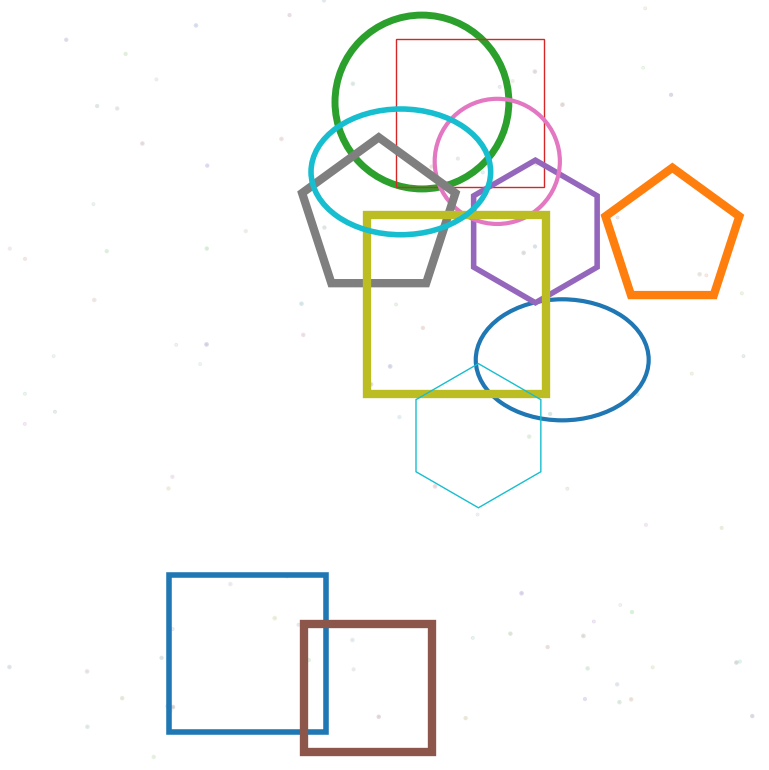[{"shape": "square", "thickness": 2, "radius": 0.51, "center": [0.321, 0.151]}, {"shape": "oval", "thickness": 1.5, "radius": 0.56, "center": [0.73, 0.533]}, {"shape": "pentagon", "thickness": 3, "radius": 0.46, "center": [0.873, 0.691]}, {"shape": "circle", "thickness": 2.5, "radius": 0.56, "center": [0.548, 0.868]}, {"shape": "square", "thickness": 0.5, "radius": 0.48, "center": [0.611, 0.853]}, {"shape": "hexagon", "thickness": 2, "radius": 0.46, "center": [0.695, 0.699]}, {"shape": "square", "thickness": 3, "radius": 0.42, "center": [0.477, 0.106]}, {"shape": "circle", "thickness": 1.5, "radius": 0.41, "center": [0.646, 0.79]}, {"shape": "pentagon", "thickness": 3, "radius": 0.52, "center": [0.492, 0.717]}, {"shape": "square", "thickness": 3, "radius": 0.58, "center": [0.593, 0.605]}, {"shape": "oval", "thickness": 2, "radius": 0.58, "center": [0.521, 0.777]}, {"shape": "hexagon", "thickness": 0.5, "radius": 0.47, "center": [0.621, 0.434]}]